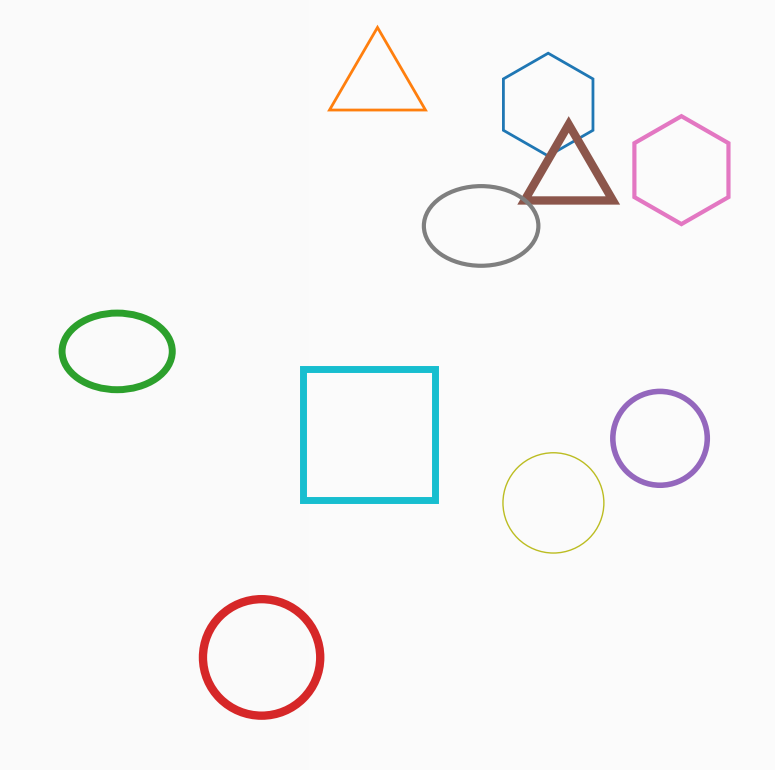[{"shape": "hexagon", "thickness": 1, "radius": 0.33, "center": [0.707, 0.864]}, {"shape": "triangle", "thickness": 1, "radius": 0.36, "center": [0.487, 0.893]}, {"shape": "oval", "thickness": 2.5, "radius": 0.36, "center": [0.151, 0.544]}, {"shape": "circle", "thickness": 3, "radius": 0.38, "center": [0.338, 0.146]}, {"shape": "circle", "thickness": 2, "radius": 0.3, "center": [0.852, 0.431]}, {"shape": "triangle", "thickness": 3, "radius": 0.33, "center": [0.734, 0.773]}, {"shape": "hexagon", "thickness": 1.5, "radius": 0.35, "center": [0.879, 0.779]}, {"shape": "oval", "thickness": 1.5, "radius": 0.37, "center": [0.621, 0.707]}, {"shape": "circle", "thickness": 0.5, "radius": 0.33, "center": [0.714, 0.347]}, {"shape": "square", "thickness": 2.5, "radius": 0.43, "center": [0.476, 0.436]}]